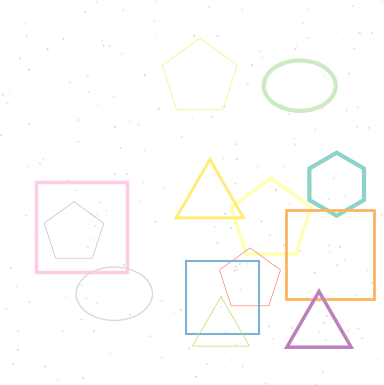[{"shape": "hexagon", "thickness": 3, "radius": 0.41, "center": [0.874, 0.521]}, {"shape": "pentagon", "thickness": 2.5, "radius": 0.55, "center": [0.704, 0.428]}, {"shape": "pentagon", "thickness": 0.5, "radius": 0.41, "center": [0.192, 0.395]}, {"shape": "pentagon", "thickness": 0.5, "radius": 0.42, "center": [0.649, 0.273]}, {"shape": "square", "thickness": 1.5, "radius": 0.48, "center": [0.578, 0.228]}, {"shape": "square", "thickness": 2, "radius": 0.57, "center": [0.857, 0.339]}, {"shape": "triangle", "thickness": 0.5, "radius": 0.43, "center": [0.574, 0.144]}, {"shape": "square", "thickness": 2.5, "radius": 0.59, "center": [0.212, 0.41]}, {"shape": "oval", "thickness": 1, "radius": 0.5, "center": [0.297, 0.237]}, {"shape": "triangle", "thickness": 2.5, "radius": 0.48, "center": [0.829, 0.146]}, {"shape": "oval", "thickness": 3, "radius": 0.47, "center": [0.779, 0.777]}, {"shape": "triangle", "thickness": 2, "radius": 0.51, "center": [0.545, 0.485]}, {"shape": "pentagon", "thickness": 0.5, "radius": 0.51, "center": [0.519, 0.799]}]